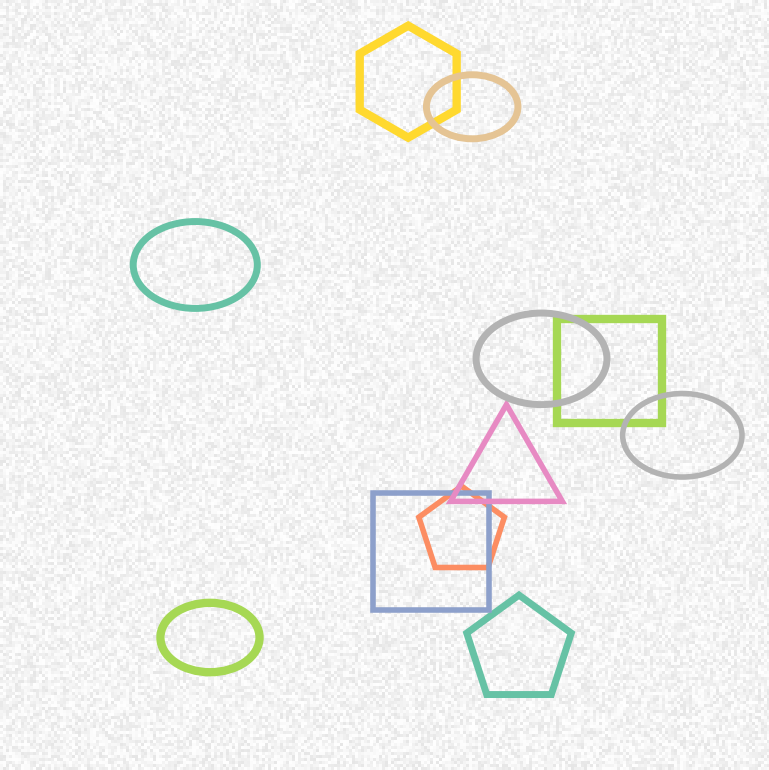[{"shape": "pentagon", "thickness": 2.5, "radius": 0.36, "center": [0.674, 0.156]}, {"shape": "oval", "thickness": 2.5, "radius": 0.4, "center": [0.254, 0.656]}, {"shape": "pentagon", "thickness": 2, "radius": 0.29, "center": [0.599, 0.31]}, {"shape": "square", "thickness": 2, "radius": 0.38, "center": [0.56, 0.284]}, {"shape": "triangle", "thickness": 2, "radius": 0.42, "center": [0.658, 0.391]}, {"shape": "square", "thickness": 3, "radius": 0.34, "center": [0.791, 0.518]}, {"shape": "oval", "thickness": 3, "radius": 0.32, "center": [0.273, 0.172]}, {"shape": "hexagon", "thickness": 3, "radius": 0.36, "center": [0.53, 0.894]}, {"shape": "oval", "thickness": 2.5, "radius": 0.3, "center": [0.613, 0.861]}, {"shape": "oval", "thickness": 2.5, "radius": 0.42, "center": [0.703, 0.534]}, {"shape": "oval", "thickness": 2, "radius": 0.39, "center": [0.886, 0.435]}]